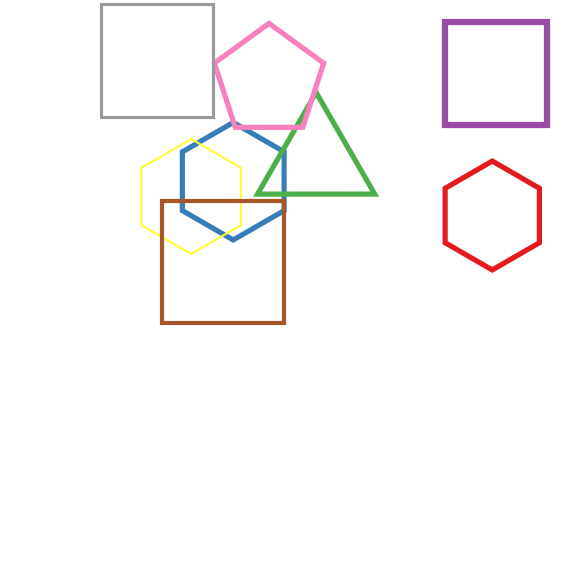[{"shape": "hexagon", "thickness": 2.5, "radius": 0.47, "center": [0.852, 0.626]}, {"shape": "hexagon", "thickness": 2.5, "radius": 0.51, "center": [0.404, 0.685]}, {"shape": "triangle", "thickness": 2.5, "radius": 0.59, "center": [0.547, 0.722]}, {"shape": "square", "thickness": 3, "radius": 0.44, "center": [0.859, 0.872]}, {"shape": "hexagon", "thickness": 1, "radius": 0.5, "center": [0.331, 0.659]}, {"shape": "square", "thickness": 2, "radius": 0.53, "center": [0.386, 0.546]}, {"shape": "pentagon", "thickness": 2.5, "radius": 0.5, "center": [0.466, 0.859]}, {"shape": "square", "thickness": 1.5, "radius": 0.49, "center": [0.272, 0.894]}]